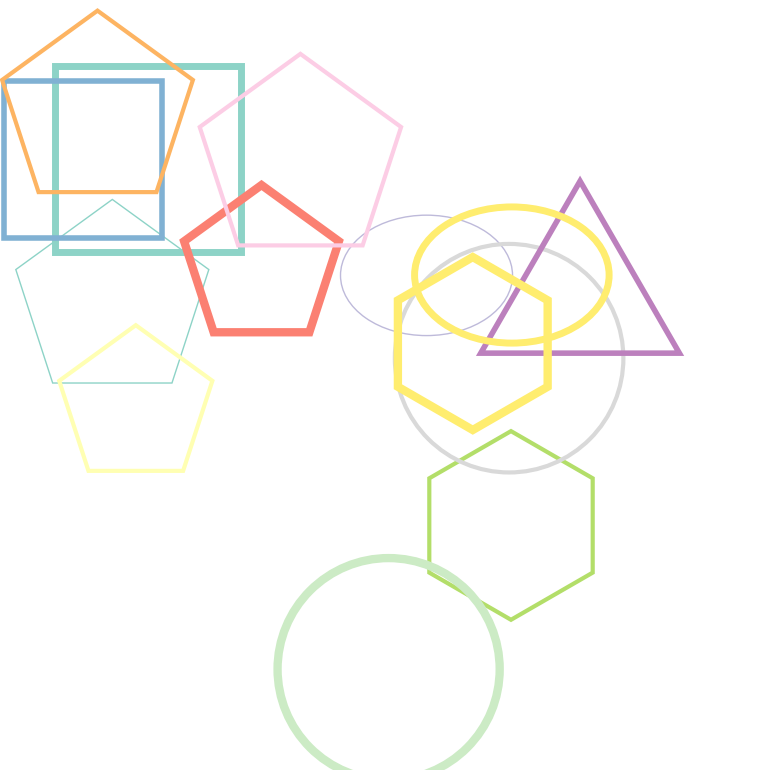[{"shape": "pentagon", "thickness": 0.5, "radius": 0.66, "center": [0.146, 0.609]}, {"shape": "square", "thickness": 2.5, "radius": 0.6, "center": [0.192, 0.793]}, {"shape": "pentagon", "thickness": 1.5, "radius": 0.52, "center": [0.176, 0.473]}, {"shape": "oval", "thickness": 0.5, "radius": 0.56, "center": [0.554, 0.642]}, {"shape": "pentagon", "thickness": 3, "radius": 0.53, "center": [0.34, 0.654]}, {"shape": "square", "thickness": 2, "radius": 0.51, "center": [0.108, 0.793]}, {"shape": "pentagon", "thickness": 1.5, "radius": 0.65, "center": [0.127, 0.856]}, {"shape": "hexagon", "thickness": 1.5, "radius": 0.61, "center": [0.664, 0.318]}, {"shape": "pentagon", "thickness": 1.5, "radius": 0.69, "center": [0.39, 0.793]}, {"shape": "circle", "thickness": 1.5, "radius": 0.74, "center": [0.661, 0.535]}, {"shape": "triangle", "thickness": 2, "radius": 0.74, "center": [0.753, 0.616]}, {"shape": "circle", "thickness": 3, "radius": 0.72, "center": [0.505, 0.131]}, {"shape": "oval", "thickness": 2.5, "radius": 0.63, "center": [0.665, 0.643]}, {"shape": "hexagon", "thickness": 3, "radius": 0.56, "center": [0.614, 0.554]}]